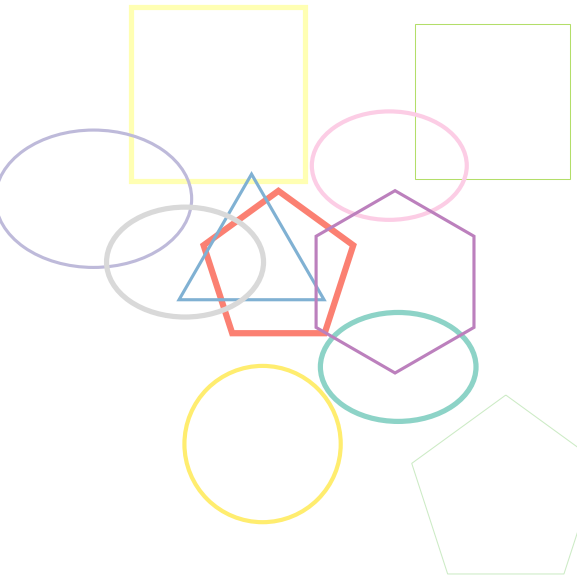[{"shape": "oval", "thickness": 2.5, "radius": 0.67, "center": [0.69, 0.364]}, {"shape": "square", "thickness": 2.5, "radius": 0.75, "center": [0.377, 0.837]}, {"shape": "oval", "thickness": 1.5, "radius": 0.85, "center": [0.162, 0.655]}, {"shape": "pentagon", "thickness": 3, "radius": 0.68, "center": [0.482, 0.532]}, {"shape": "triangle", "thickness": 1.5, "radius": 0.72, "center": [0.436, 0.553]}, {"shape": "square", "thickness": 0.5, "radius": 0.67, "center": [0.853, 0.823]}, {"shape": "oval", "thickness": 2, "radius": 0.67, "center": [0.674, 0.712]}, {"shape": "oval", "thickness": 2.5, "radius": 0.68, "center": [0.32, 0.545]}, {"shape": "hexagon", "thickness": 1.5, "radius": 0.79, "center": [0.684, 0.511]}, {"shape": "pentagon", "thickness": 0.5, "radius": 0.86, "center": [0.876, 0.144]}, {"shape": "circle", "thickness": 2, "radius": 0.68, "center": [0.455, 0.23]}]